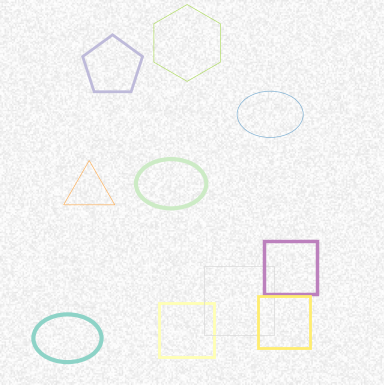[{"shape": "oval", "thickness": 3, "radius": 0.44, "center": [0.175, 0.121]}, {"shape": "square", "thickness": 2, "radius": 0.35, "center": [0.484, 0.142]}, {"shape": "pentagon", "thickness": 2, "radius": 0.41, "center": [0.293, 0.828]}, {"shape": "oval", "thickness": 0.5, "radius": 0.43, "center": [0.702, 0.703]}, {"shape": "triangle", "thickness": 0.5, "radius": 0.38, "center": [0.232, 0.506]}, {"shape": "hexagon", "thickness": 0.5, "radius": 0.5, "center": [0.486, 0.888]}, {"shape": "square", "thickness": 0.5, "radius": 0.45, "center": [0.622, 0.22]}, {"shape": "square", "thickness": 2.5, "radius": 0.34, "center": [0.755, 0.304]}, {"shape": "oval", "thickness": 3, "radius": 0.46, "center": [0.445, 0.523]}, {"shape": "square", "thickness": 2, "radius": 0.34, "center": [0.738, 0.163]}]